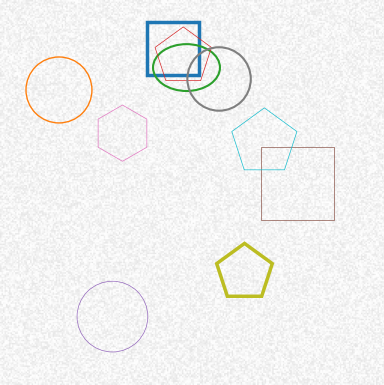[{"shape": "square", "thickness": 2.5, "radius": 0.34, "center": [0.449, 0.874]}, {"shape": "circle", "thickness": 1, "radius": 0.43, "center": [0.153, 0.766]}, {"shape": "oval", "thickness": 1.5, "radius": 0.43, "center": [0.484, 0.825]}, {"shape": "pentagon", "thickness": 0.5, "radius": 0.38, "center": [0.476, 0.853]}, {"shape": "circle", "thickness": 0.5, "radius": 0.46, "center": [0.292, 0.178]}, {"shape": "square", "thickness": 0.5, "radius": 0.47, "center": [0.773, 0.523]}, {"shape": "hexagon", "thickness": 0.5, "radius": 0.37, "center": [0.318, 0.654]}, {"shape": "circle", "thickness": 1.5, "radius": 0.41, "center": [0.569, 0.795]}, {"shape": "pentagon", "thickness": 2.5, "radius": 0.38, "center": [0.635, 0.292]}, {"shape": "pentagon", "thickness": 0.5, "radius": 0.44, "center": [0.687, 0.631]}]